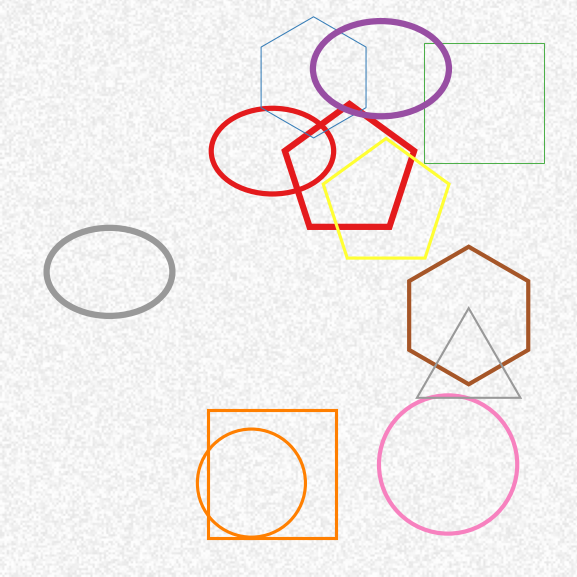[{"shape": "pentagon", "thickness": 3, "radius": 0.59, "center": [0.605, 0.701]}, {"shape": "oval", "thickness": 2.5, "radius": 0.53, "center": [0.472, 0.737]}, {"shape": "hexagon", "thickness": 0.5, "radius": 0.52, "center": [0.543, 0.865]}, {"shape": "square", "thickness": 0.5, "radius": 0.52, "center": [0.837, 0.821]}, {"shape": "oval", "thickness": 3, "radius": 0.59, "center": [0.66, 0.88]}, {"shape": "circle", "thickness": 1.5, "radius": 0.47, "center": [0.435, 0.163]}, {"shape": "square", "thickness": 1.5, "radius": 0.55, "center": [0.471, 0.179]}, {"shape": "pentagon", "thickness": 1.5, "radius": 0.57, "center": [0.669, 0.645]}, {"shape": "hexagon", "thickness": 2, "radius": 0.6, "center": [0.812, 0.453]}, {"shape": "circle", "thickness": 2, "radius": 0.6, "center": [0.776, 0.195]}, {"shape": "triangle", "thickness": 1, "radius": 0.52, "center": [0.812, 0.362]}, {"shape": "oval", "thickness": 3, "radius": 0.54, "center": [0.19, 0.528]}]